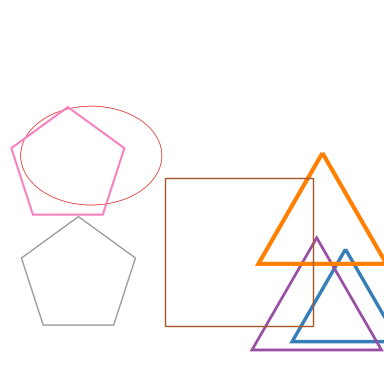[{"shape": "oval", "thickness": 0.5, "radius": 0.92, "center": [0.237, 0.596]}, {"shape": "triangle", "thickness": 2.5, "radius": 0.8, "center": [0.897, 0.193]}, {"shape": "triangle", "thickness": 2, "radius": 0.97, "center": [0.823, 0.188]}, {"shape": "triangle", "thickness": 3, "radius": 0.96, "center": [0.837, 0.411]}, {"shape": "square", "thickness": 1, "radius": 0.96, "center": [0.621, 0.345]}, {"shape": "pentagon", "thickness": 1.5, "radius": 0.77, "center": [0.176, 0.567]}, {"shape": "pentagon", "thickness": 1, "radius": 0.78, "center": [0.204, 0.282]}]